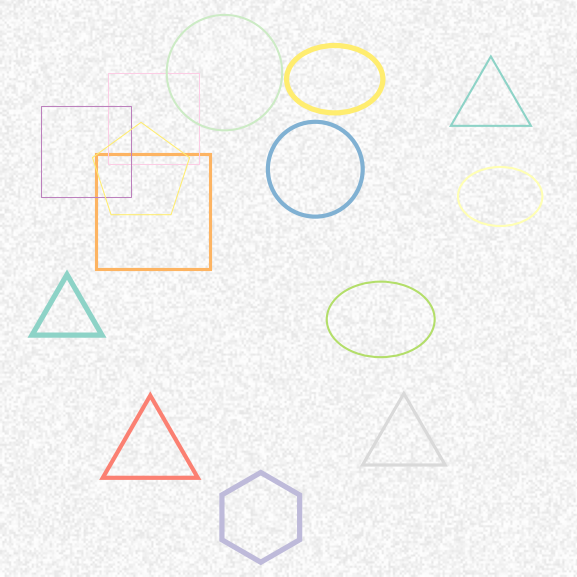[{"shape": "triangle", "thickness": 1, "radius": 0.4, "center": [0.85, 0.821]}, {"shape": "triangle", "thickness": 2.5, "radius": 0.35, "center": [0.116, 0.454]}, {"shape": "oval", "thickness": 1, "radius": 0.37, "center": [0.866, 0.659]}, {"shape": "hexagon", "thickness": 2.5, "radius": 0.39, "center": [0.452, 0.103]}, {"shape": "triangle", "thickness": 2, "radius": 0.48, "center": [0.26, 0.219]}, {"shape": "circle", "thickness": 2, "radius": 0.41, "center": [0.546, 0.706]}, {"shape": "square", "thickness": 1.5, "radius": 0.5, "center": [0.265, 0.633]}, {"shape": "oval", "thickness": 1, "radius": 0.47, "center": [0.659, 0.446]}, {"shape": "square", "thickness": 0.5, "radius": 0.39, "center": [0.265, 0.794]}, {"shape": "triangle", "thickness": 1.5, "radius": 0.41, "center": [0.699, 0.235]}, {"shape": "square", "thickness": 0.5, "radius": 0.39, "center": [0.148, 0.737]}, {"shape": "circle", "thickness": 1, "radius": 0.5, "center": [0.389, 0.873]}, {"shape": "pentagon", "thickness": 0.5, "radius": 0.44, "center": [0.244, 0.699]}, {"shape": "oval", "thickness": 2.5, "radius": 0.42, "center": [0.58, 0.862]}]